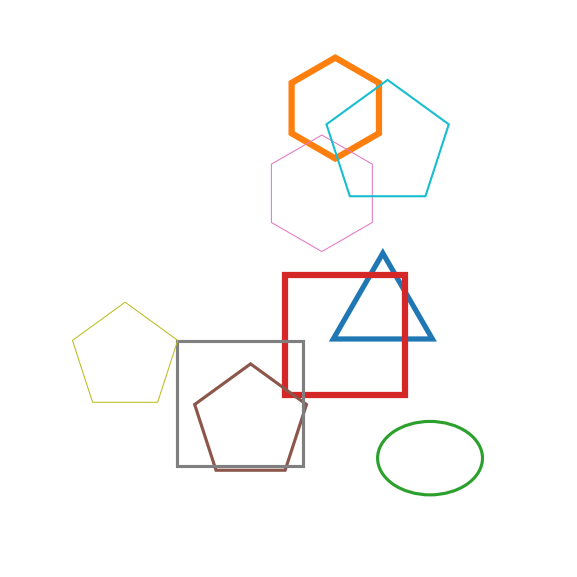[{"shape": "triangle", "thickness": 2.5, "radius": 0.5, "center": [0.663, 0.462]}, {"shape": "hexagon", "thickness": 3, "radius": 0.44, "center": [0.581, 0.812]}, {"shape": "oval", "thickness": 1.5, "radius": 0.45, "center": [0.745, 0.206]}, {"shape": "square", "thickness": 3, "radius": 0.52, "center": [0.598, 0.419]}, {"shape": "pentagon", "thickness": 1.5, "radius": 0.51, "center": [0.434, 0.267]}, {"shape": "hexagon", "thickness": 0.5, "radius": 0.5, "center": [0.557, 0.664]}, {"shape": "square", "thickness": 1.5, "radius": 0.54, "center": [0.416, 0.3]}, {"shape": "pentagon", "thickness": 0.5, "radius": 0.48, "center": [0.217, 0.38]}, {"shape": "pentagon", "thickness": 1, "radius": 0.56, "center": [0.671, 0.749]}]